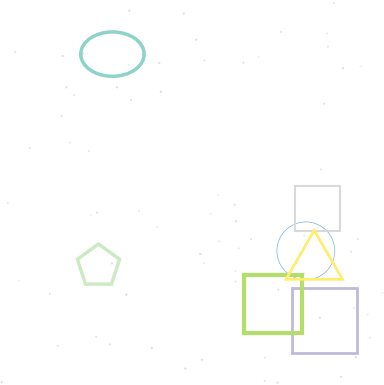[{"shape": "oval", "thickness": 2.5, "radius": 0.41, "center": [0.292, 0.859]}, {"shape": "square", "thickness": 2, "radius": 0.42, "center": [0.843, 0.168]}, {"shape": "circle", "thickness": 0.5, "radius": 0.38, "center": [0.794, 0.348]}, {"shape": "square", "thickness": 3, "radius": 0.38, "center": [0.709, 0.21]}, {"shape": "square", "thickness": 1.5, "radius": 0.29, "center": [0.824, 0.458]}, {"shape": "pentagon", "thickness": 2.5, "radius": 0.29, "center": [0.256, 0.309]}, {"shape": "triangle", "thickness": 2, "radius": 0.42, "center": [0.816, 0.317]}]